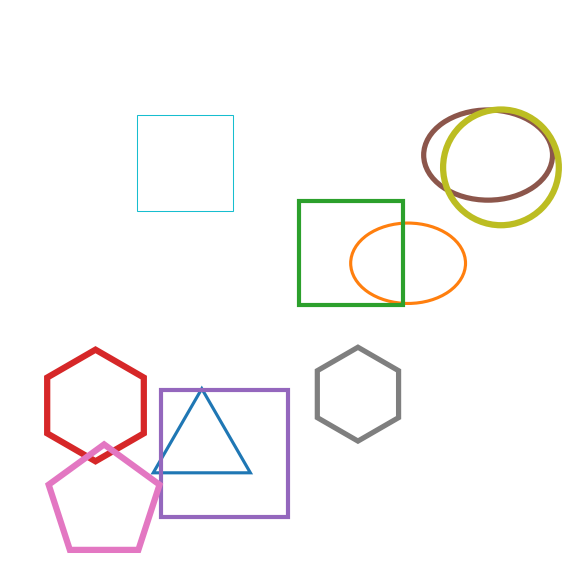[{"shape": "triangle", "thickness": 1.5, "radius": 0.49, "center": [0.349, 0.229]}, {"shape": "oval", "thickness": 1.5, "radius": 0.5, "center": [0.707, 0.543]}, {"shape": "square", "thickness": 2, "radius": 0.45, "center": [0.608, 0.562]}, {"shape": "hexagon", "thickness": 3, "radius": 0.48, "center": [0.165, 0.297]}, {"shape": "square", "thickness": 2, "radius": 0.55, "center": [0.388, 0.213]}, {"shape": "oval", "thickness": 2.5, "radius": 0.56, "center": [0.845, 0.731]}, {"shape": "pentagon", "thickness": 3, "radius": 0.5, "center": [0.18, 0.129]}, {"shape": "hexagon", "thickness": 2.5, "radius": 0.41, "center": [0.62, 0.317]}, {"shape": "circle", "thickness": 3, "radius": 0.5, "center": [0.867, 0.709]}, {"shape": "square", "thickness": 0.5, "radius": 0.42, "center": [0.321, 0.717]}]